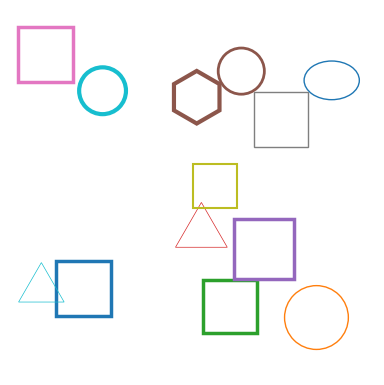[{"shape": "square", "thickness": 2.5, "radius": 0.36, "center": [0.218, 0.25]}, {"shape": "oval", "thickness": 1, "radius": 0.36, "center": [0.862, 0.791]}, {"shape": "circle", "thickness": 1, "radius": 0.41, "center": [0.822, 0.175]}, {"shape": "square", "thickness": 2.5, "radius": 0.35, "center": [0.597, 0.204]}, {"shape": "triangle", "thickness": 0.5, "radius": 0.39, "center": [0.523, 0.397]}, {"shape": "square", "thickness": 2.5, "radius": 0.39, "center": [0.685, 0.353]}, {"shape": "hexagon", "thickness": 3, "radius": 0.34, "center": [0.511, 0.747]}, {"shape": "circle", "thickness": 2, "radius": 0.3, "center": [0.627, 0.815]}, {"shape": "square", "thickness": 2.5, "radius": 0.36, "center": [0.118, 0.858]}, {"shape": "square", "thickness": 1, "radius": 0.35, "center": [0.73, 0.689]}, {"shape": "square", "thickness": 1.5, "radius": 0.29, "center": [0.559, 0.516]}, {"shape": "triangle", "thickness": 0.5, "radius": 0.34, "center": [0.107, 0.25]}, {"shape": "circle", "thickness": 3, "radius": 0.3, "center": [0.266, 0.764]}]